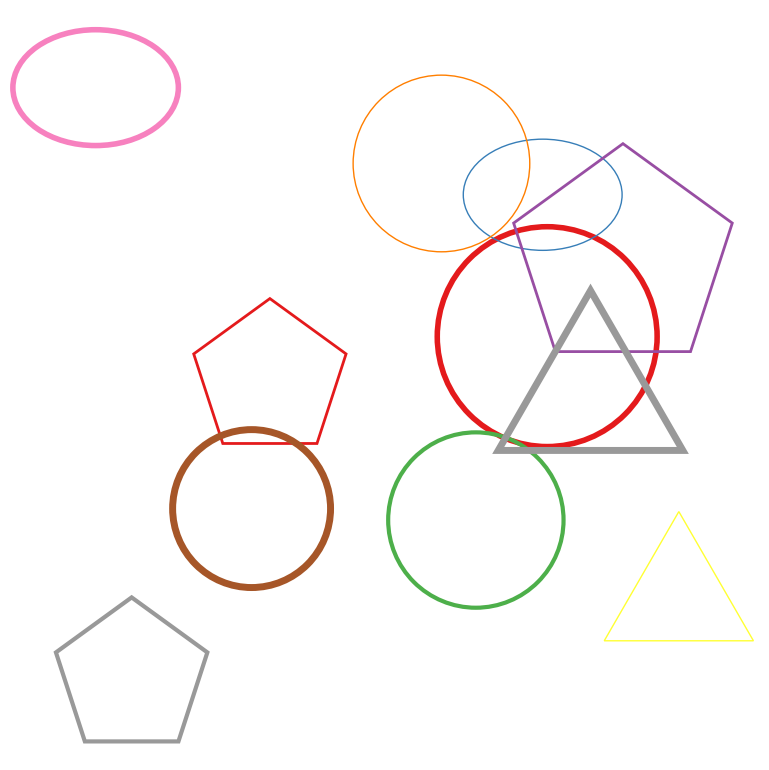[{"shape": "circle", "thickness": 2, "radius": 0.71, "center": [0.711, 0.563]}, {"shape": "pentagon", "thickness": 1, "radius": 0.52, "center": [0.351, 0.508]}, {"shape": "oval", "thickness": 0.5, "radius": 0.52, "center": [0.705, 0.747]}, {"shape": "circle", "thickness": 1.5, "radius": 0.57, "center": [0.618, 0.325]}, {"shape": "pentagon", "thickness": 1, "radius": 0.75, "center": [0.809, 0.664]}, {"shape": "circle", "thickness": 0.5, "radius": 0.57, "center": [0.573, 0.788]}, {"shape": "triangle", "thickness": 0.5, "radius": 0.56, "center": [0.882, 0.224]}, {"shape": "circle", "thickness": 2.5, "radius": 0.51, "center": [0.327, 0.34]}, {"shape": "oval", "thickness": 2, "radius": 0.54, "center": [0.124, 0.886]}, {"shape": "triangle", "thickness": 2.5, "radius": 0.69, "center": [0.767, 0.484]}, {"shape": "pentagon", "thickness": 1.5, "radius": 0.52, "center": [0.171, 0.121]}]